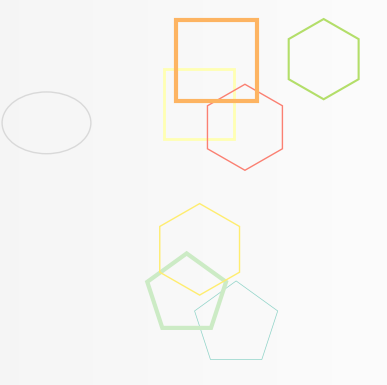[{"shape": "pentagon", "thickness": 0.5, "radius": 0.56, "center": [0.609, 0.157]}, {"shape": "square", "thickness": 2, "radius": 0.46, "center": [0.513, 0.73]}, {"shape": "hexagon", "thickness": 1, "radius": 0.56, "center": [0.632, 0.669]}, {"shape": "square", "thickness": 3, "radius": 0.52, "center": [0.56, 0.842]}, {"shape": "hexagon", "thickness": 1.5, "radius": 0.52, "center": [0.835, 0.846]}, {"shape": "oval", "thickness": 1, "radius": 0.57, "center": [0.12, 0.681]}, {"shape": "pentagon", "thickness": 3, "radius": 0.53, "center": [0.482, 0.235]}, {"shape": "hexagon", "thickness": 1, "radius": 0.59, "center": [0.515, 0.352]}]